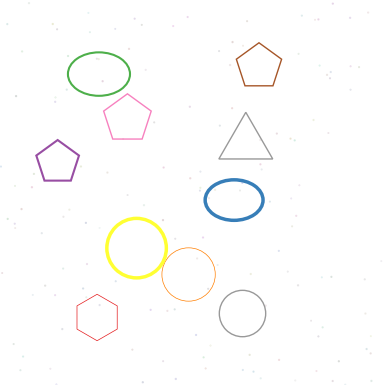[{"shape": "hexagon", "thickness": 0.5, "radius": 0.3, "center": [0.252, 0.175]}, {"shape": "oval", "thickness": 2.5, "radius": 0.38, "center": [0.608, 0.48]}, {"shape": "oval", "thickness": 1.5, "radius": 0.4, "center": [0.257, 0.808]}, {"shape": "pentagon", "thickness": 1.5, "radius": 0.29, "center": [0.15, 0.578]}, {"shape": "circle", "thickness": 0.5, "radius": 0.35, "center": [0.49, 0.287]}, {"shape": "circle", "thickness": 2.5, "radius": 0.39, "center": [0.355, 0.355]}, {"shape": "pentagon", "thickness": 1, "radius": 0.31, "center": [0.673, 0.827]}, {"shape": "pentagon", "thickness": 1, "radius": 0.32, "center": [0.331, 0.691]}, {"shape": "triangle", "thickness": 1, "radius": 0.4, "center": [0.638, 0.627]}, {"shape": "circle", "thickness": 1, "radius": 0.3, "center": [0.63, 0.186]}]